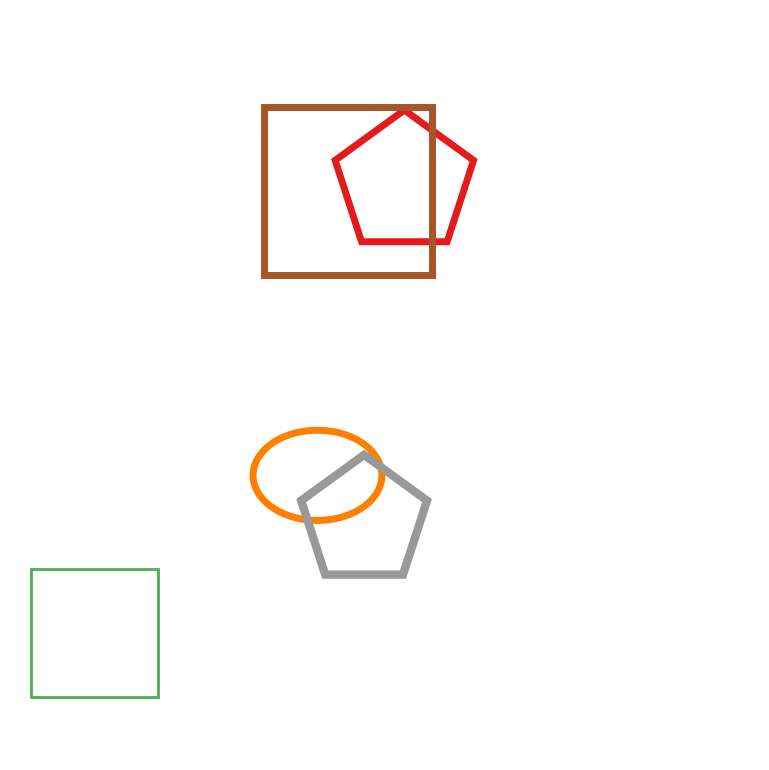[{"shape": "pentagon", "thickness": 2.5, "radius": 0.47, "center": [0.525, 0.763]}, {"shape": "square", "thickness": 1, "radius": 0.41, "center": [0.123, 0.178]}, {"shape": "oval", "thickness": 2.5, "radius": 0.42, "center": [0.412, 0.383]}, {"shape": "square", "thickness": 2.5, "radius": 0.55, "center": [0.452, 0.752]}, {"shape": "pentagon", "thickness": 3, "radius": 0.43, "center": [0.473, 0.323]}]